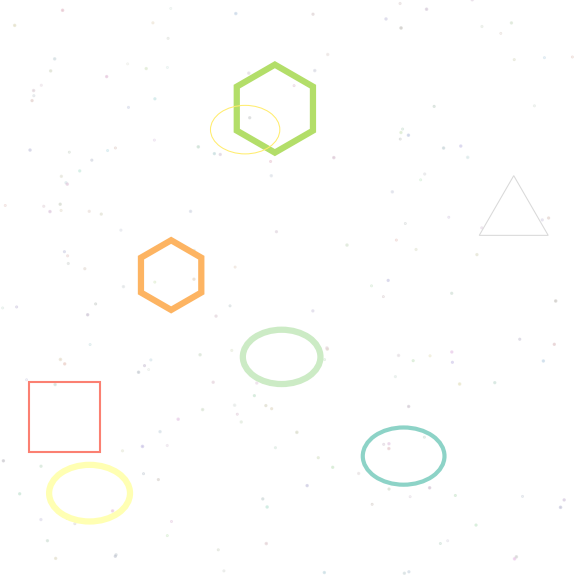[{"shape": "oval", "thickness": 2, "radius": 0.35, "center": [0.699, 0.209]}, {"shape": "oval", "thickness": 3, "radius": 0.35, "center": [0.155, 0.145]}, {"shape": "square", "thickness": 1, "radius": 0.3, "center": [0.112, 0.277]}, {"shape": "hexagon", "thickness": 3, "radius": 0.3, "center": [0.296, 0.523]}, {"shape": "hexagon", "thickness": 3, "radius": 0.38, "center": [0.476, 0.811]}, {"shape": "triangle", "thickness": 0.5, "radius": 0.34, "center": [0.89, 0.626]}, {"shape": "oval", "thickness": 3, "radius": 0.34, "center": [0.488, 0.381]}, {"shape": "oval", "thickness": 0.5, "radius": 0.3, "center": [0.424, 0.775]}]